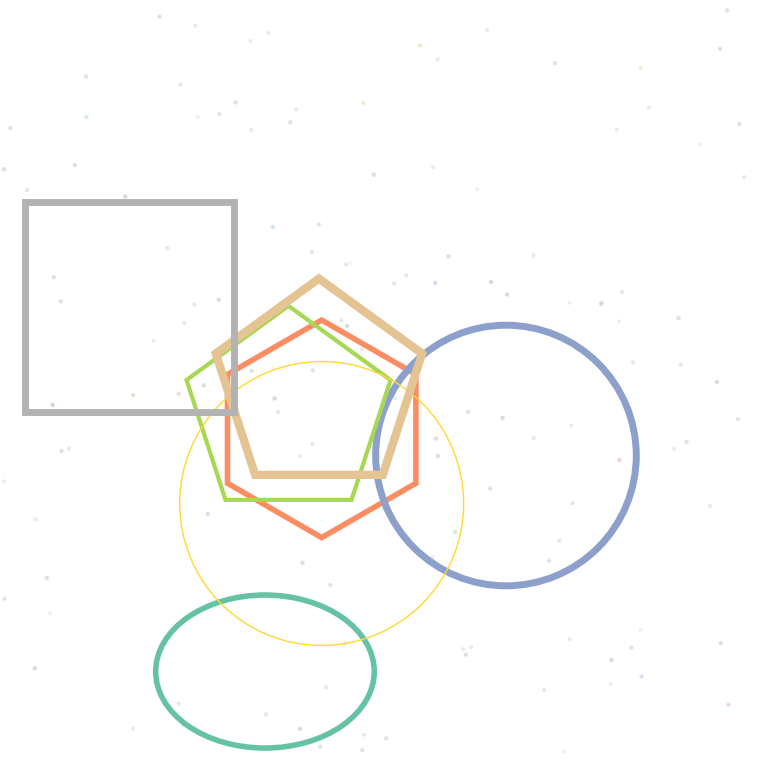[{"shape": "oval", "thickness": 2, "radius": 0.71, "center": [0.344, 0.128]}, {"shape": "hexagon", "thickness": 2, "radius": 0.71, "center": [0.418, 0.443]}, {"shape": "circle", "thickness": 2.5, "radius": 0.85, "center": [0.657, 0.408]}, {"shape": "pentagon", "thickness": 1.5, "radius": 0.7, "center": [0.375, 0.463]}, {"shape": "circle", "thickness": 0.5, "radius": 0.92, "center": [0.418, 0.346]}, {"shape": "pentagon", "thickness": 3, "radius": 0.7, "center": [0.414, 0.497]}, {"shape": "square", "thickness": 2.5, "radius": 0.68, "center": [0.168, 0.602]}]